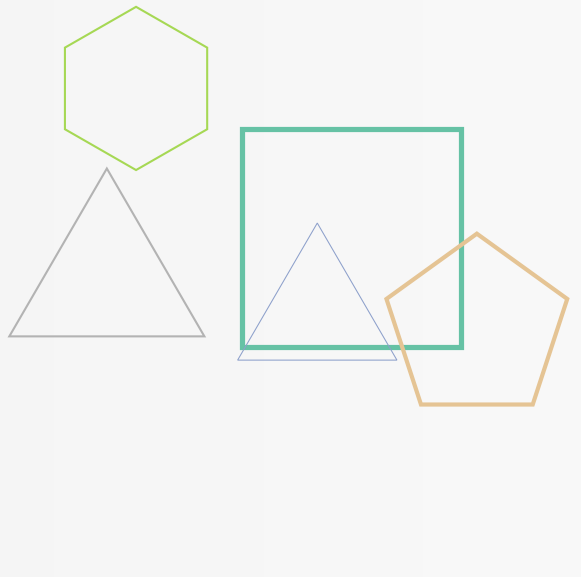[{"shape": "square", "thickness": 2.5, "radius": 0.94, "center": [0.605, 0.587]}, {"shape": "triangle", "thickness": 0.5, "radius": 0.79, "center": [0.546, 0.455]}, {"shape": "hexagon", "thickness": 1, "radius": 0.71, "center": [0.234, 0.846]}, {"shape": "pentagon", "thickness": 2, "radius": 0.82, "center": [0.82, 0.431]}, {"shape": "triangle", "thickness": 1, "radius": 0.97, "center": [0.184, 0.514]}]